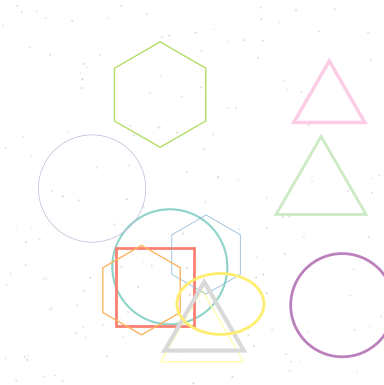[{"shape": "circle", "thickness": 1.5, "radius": 0.75, "center": [0.441, 0.307]}, {"shape": "triangle", "thickness": 1, "radius": 0.62, "center": [0.525, 0.123]}, {"shape": "circle", "thickness": 0.5, "radius": 0.7, "center": [0.239, 0.51]}, {"shape": "square", "thickness": 2, "radius": 0.51, "center": [0.403, 0.254]}, {"shape": "hexagon", "thickness": 0.5, "radius": 0.51, "center": [0.535, 0.339]}, {"shape": "hexagon", "thickness": 1, "radius": 0.58, "center": [0.368, 0.246]}, {"shape": "hexagon", "thickness": 1, "radius": 0.68, "center": [0.416, 0.754]}, {"shape": "triangle", "thickness": 2.5, "radius": 0.53, "center": [0.855, 0.735]}, {"shape": "triangle", "thickness": 3, "radius": 0.59, "center": [0.531, 0.149]}, {"shape": "circle", "thickness": 2, "radius": 0.67, "center": [0.889, 0.207]}, {"shape": "triangle", "thickness": 2, "radius": 0.68, "center": [0.834, 0.51]}, {"shape": "oval", "thickness": 2, "radius": 0.57, "center": [0.573, 0.211]}]